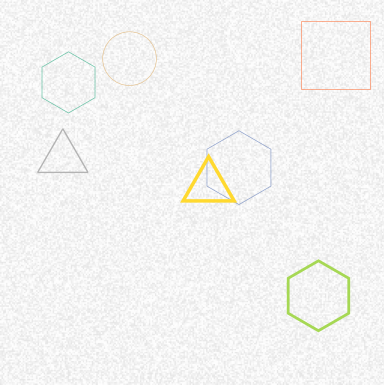[{"shape": "hexagon", "thickness": 0.5, "radius": 0.4, "center": [0.178, 0.786]}, {"shape": "square", "thickness": 0.5, "radius": 0.44, "center": [0.871, 0.857]}, {"shape": "hexagon", "thickness": 0.5, "radius": 0.48, "center": [0.621, 0.565]}, {"shape": "hexagon", "thickness": 2, "radius": 0.45, "center": [0.827, 0.232]}, {"shape": "triangle", "thickness": 2.5, "radius": 0.38, "center": [0.542, 0.516]}, {"shape": "circle", "thickness": 0.5, "radius": 0.35, "center": [0.336, 0.848]}, {"shape": "triangle", "thickness": 1, "radius": 0.38, "center": [0.163, 0.59]}]